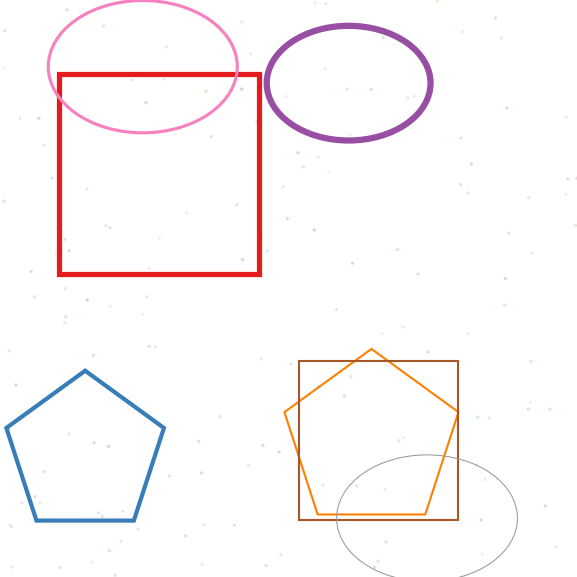[{"shape": "square", "thickness": 2.5, "radius": 0.86, "center": [0.275, 0.698]}, {"shape": "pentagon", "thickness": 2, "radius": 0.72, "center": [0.147, 0.214]}, {"shape": "oval", "thickness": 3, "radius": 0.71, "center": [0.604, 0.855]}, {"shape": "pentagon", "thickness": 1, "radius": 0.79, "center": [0.643, 0.237]}, {"shape": "square", "thickness": 1, "radius": 0.69, "center": [0.655, 0.236]}, {"shape": "oval", "thickness": 1.5, "radius": 0.82, "center": [0.247, 0.884]}, {"shape": "oval", "thickness": 0.5, "radius": 0.78, "center": [0.739, 0.102]}]